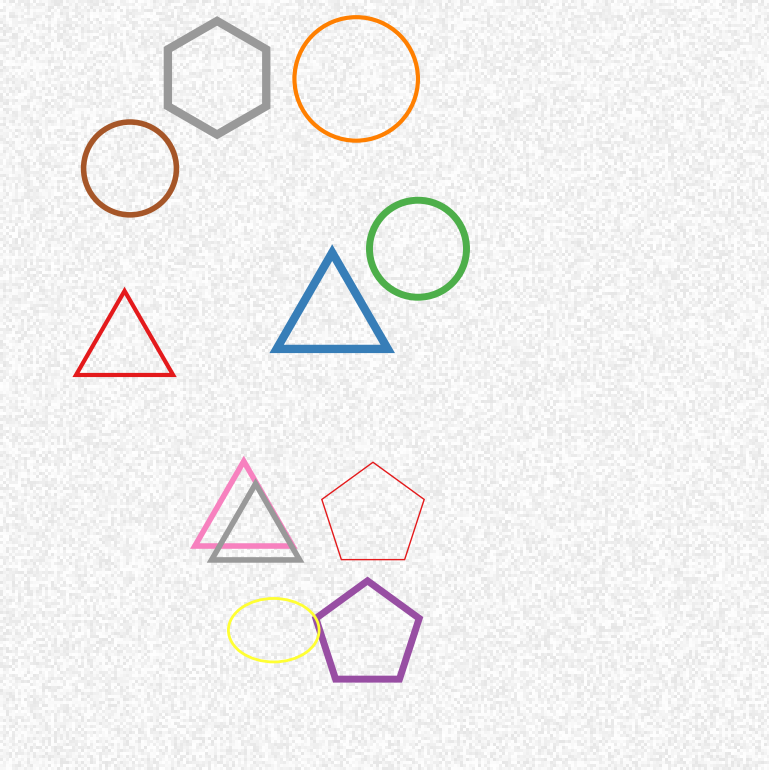[{"shape": "triangle", "thickness": 1.5, "radius": 0.36, "center": [0.162, 0.549]}, {"shape": "pentagon", "thickness": 0.5, "radius": 0.35, "center": [0.484, 0.33]}, {"shape": "triangle", "thickness": 3, "radius": 0.42, "center": [0.431, 0.589]}, {"shape": "circle", "thickness": 2.5, "radius": 0.31, "center": [0.543, 0.677]}, {"shape": "pentagon", "thickness": 2.5, "radius": 0.35, "center": [0.477, 0.175]}, {"shape": "circle", "thickness": 1.5, "radius": 0.4, "center": [0.463, 0.898]}, {"shape": "oval", "thickness": 1, "radius": 0.29, "center": [0.356, 0.182]}, {"shape": "circle", "thickness": 2, "radius": 0.3, "center": [0.169, 0.781]}, {"shape": "triangle", "thickness": 2, "radius": 0.37, "center": [0.317, 0.328]}, {"shape": "hexagon", "thickness": 3, "radius": 0.37, "center": [0.282, 0.899]}, {"shape": "triangle", "thickness": 2, "radius": 0.33, "center": [0.332, 0.306]}]